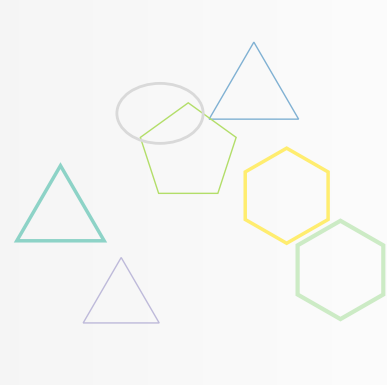[{"shape": "triangle", "thickness": 2.5, "radius": 0.65, "center": [0.156, 0.44]}, {"shape": "triangle", "thickness": 1, "radius": 0.57, "center": [0.313, 0.218]}, {"shape": "triangle", "thickness": 1, "radius": 0.67, "center": [0.655, 0.757]}, {"shape": "pentagon", "thickness": 1, "radius": 0.65, "center": [0.486, 0.603]}, {"shape": "oval", "thickness": 2, "radius": 0.56, "center": [0.413, 0.706]}, {"shape": "hexagon", "thickness": 3, "radius": 0.64, "center": [0.879, 0.299]}, {"shape": "hexagon", "thickness": 2.5, "radius": 0.62, "center": [0.74, 0.492]}]